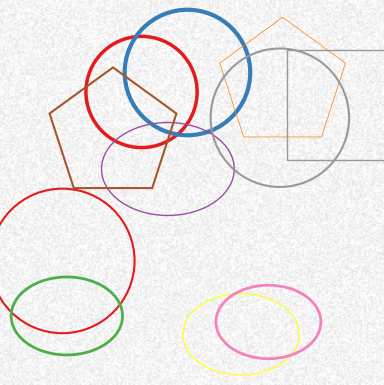[{"shape": "circle", "thickness": 2.5, "radius": 0.72, "center": [0.368, 0.761]}, {"shape": "circle", "thickness": 1.5, "radius": 0.94, "center": [0.162, 0.322]}, {"shape": "circle", "thickness": 3, "radius": 0.82, "center": [0.487, 0.812]}, {"shape": "oval", "thickness": 2, "radius": 0.72, "center": [0.174, 0.179]}, {"shape": "oval", "thickness": 1, "radius": 0.86, "center": [0.436, 0.561]}, {"shape": "pentagon", "thickness": 0.5, "radius": 0.86, "center": [0.734, 0.783]}, {"shape": "oval", "thickness": 1, "radius": 0.75, "center": [0.626, 0.132]}, {"shape": "pentagon", "thickness": 1.5, "radius": 0.87, "center": [0.293, 0.652]}, {"shape": "oval", "thickness": 2, "radius": 0.68, "center": [0.697, 0.164]}, {"shape": "square", "thickness": 1, "radius": 0.72, "center": [0.888, 0.727]}, {"shape": "circle", "thickness": 1.5, "radius": 0.9, "center": [0.727, 0.694]}]